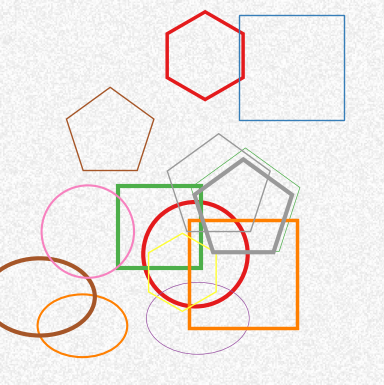[{"shape": "hexagon", "thickness": 2.5, "radius": 0.57, "center": [0.533, 0.855]}, {"shape": "circle", "thickness": 3, "radius": 0.68, "center": [0.508, 0.34]}, {"shape": "square", "thickness": 1, "radius": 0.68, "center": [0.757, 0.825]}, {"shape": "pentagon", "thickness": 0.5, "radius": 0.74, "center": [0.637, 0.467]}, {"shape": "square", "thickness": 3, "radius": 0.53, "center": [0.414, 0.41]}, {"shape": "oval", "thickness": 0.5, "radius": 0.67, "center": [0.514, 0.173]}, {"shape": "square", "thickness": 2.5, "radius": 0.7, "center": [0.632, 0.289]}, {"shape": "oval", "thickness": 1.5, "radius": 0.58, "center": [0.214, 0.154]}, {"shape": "hexagon", "thickness": 1, "radius": 0.51, "center": [0.474, 0.293]}, {"shape": "pentagon", "thickness": 1, "radius": 0.6, "center": [0.286, 0.654]}, {"shape": "oval", "thickness": 3, "radius": 0.72, "center": [0.103, 0.229]}, {"shape": "circle", "thickness": 1.5, "radius": 0.6, "center": [0.228, 0.398]}, {"shape": "pentagon", "thickness": 3, "radius": 0.67, "center": [0.632, 0.453]}, {"shape": "pentagon", "thickness": 1, "radius": 0.7, "center": [0.568, 0.512]}]